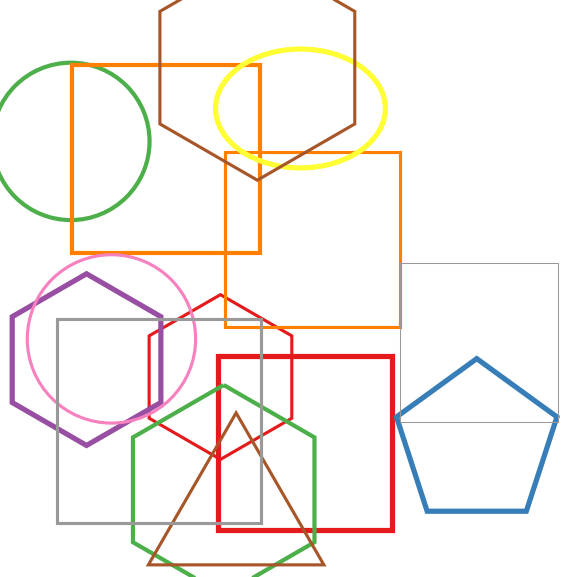[{"shape": "square", "thickness": 2.5, "radius": 0.75, "center": [0.528, 0.232]}, {"shape": "hexagon", "thickness": 1.5, "radius": 0.71, "center": [0.382, 0.346]}, {"shape": "pentagon", "thickness": 2.5, "radius": 0.73, "center": [0.826, 0.232]}, {"shape": "circle", "thickness": 2, "radius": 0.68, "center": [0.123, 0.754]}, {"shape": "hexagon", "thickness": 2, "radius": 0.91, "center": [0.387, 0.151]}, {"shape": "hexagon", "thickness": 2.5, "radius": 0.74, "center": [0.15, 0.376]}, {"shape": "square", "thickness": 2, "radius": 0.81, "center": [0.287, 0.724]}, {"shape": "square", "thickness": 1.5, "radius": 0.76, "center": [0.542, 0.584]}, {"shape": "oval", "thickness": 2.5, "radius": 0.74, "center": [0.52, 0.811]}, {"shape": "hexagon", "thickness": 1.5, "radius": 0.97, "center": [0.446, 0.882]}, {"shape": "triangle", "thickness": 1.5, "radius": 0.88, "center": [0.409, 0.109]}, {"shape": "circle", "thickness": 1.5, "radius": 0.73, "center": [0.193, 0.412]}, {"shape": "square", "thickness": 1.5, "radius": 0.88, "center": [0.275, 0.27]}, {"shape": "square", "thickness": 0.5, "radius": 0.69, "center": [0.83, 0.406]}]